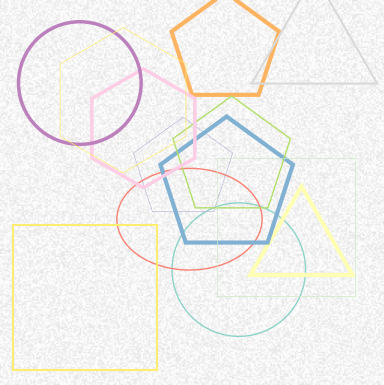[{"shape": "circle", "thickness": 1, "radius": 0.87, "center": [0.62, 0.3]}, {"shape": "triangle", "thickness": 3, "radius": 0.77, "center": [0.783, 0.362]}, {"shape": "pentagon", "thickness": 0.5, "radius": 0.68, "center": [0.475, 0.56]}, {"shape": "oval", "thickness": 1, "radius": 0.94, "center": [0.492, 0.431]}, {"shape": "pentagon", "thickness": 3, "radius": 0.9, "center": [0.589, 0.516]}, {"shape": "pentagon", "thickness": 3, "radius": 0.73, "center": [0.585, 0.873]}, {"shape": "pentagon", "thickness": 1, "radius": 0.8, "center": [0.602, 0.59]}, {"shape": "hexagon", "thickness": 2.5, "radius": 0.77, "center": [0.372, 0.667]}, {"shape": "triangle", "thickness": 1.5, "radius": 0.94, "center": [0.817, 0.877]}, {"shape": "circle", "thickness": 2.5, "radius": 0.8, "center": [0.207, 0.784]}, {"shape": "square", "thickness": 0.5, "radius": 0.9, "center": [0.742, 0.41]}, {"shape": "square", "thickness": 1.5, "radius": 0.94, "center": [0.221, 0.227]}, {"shape": "hexagon", "thickness": 0.5, "radius": 0.94, "center": [0.32, 0.74]}]